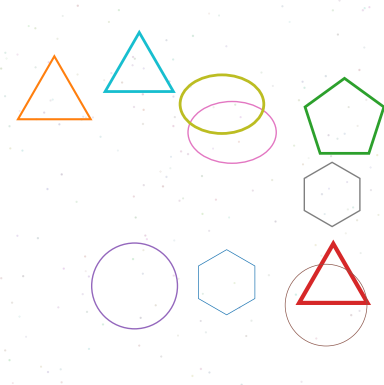[{"shape": "hexagon", "thickness": 0.5, "radius": 0.42, "center": [0.589, 0.267]}, {"shape": "triangle", "thickness": 1.5, "radius": 0.55, "center": [0.141, 0.745]}, {"shape": "pentagon", "thickness": 2, "radius": 0.54, "center": [0.895, 0.689]}, {"shape": "triangle", "thickness": 3, "radius": 0.51, "center": [0.866, 0.264]}, {"shape": "circle", "thickness": 1, "radius": 0.56, "center": [0.35, 0.257]}, {"shape": "circle", "thickness": 0.5, "radius": 0.53, "center": [0.847, 0.207]}, {"shape": "oval", "thickness": 1, "radius": 0.57, "center": [0.603, 0.656]}, {"shape": "hexagon", "thickness": 1, "radius": 0.42, "center": [0.863, 0.495]}, {"shape": "oval", "thickness": 2, "radius": 0.54, "center": [0.576, 0.729]}, {"shape": "triangle", "thickness": 2, "radius": 0.51, "center": [0.362, 0.813]}]